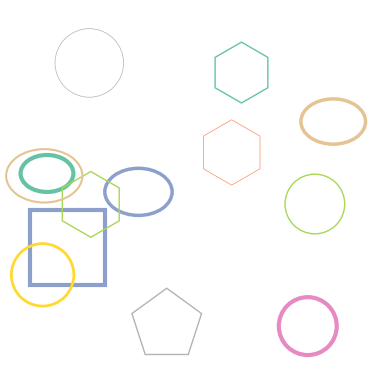[{"shape": "oval", "thickness": 3, "radius": 0.34, "center": [0.122, 0.549]}, {"shape": "hexagon", "thickness": 1, "radius": 0.4, "center": [0.627, 0.812]}, {"shape": "hexagon", "thickness": 0.5, "radius": 0.42, "center": [0.602, 0.604]}, {"shape": "oval", "thickness": 2.5, "radius": 0.44, "center": [0.36, 0.502]}, {"shape": "square", "thickness": 3, "radius": 0.48, "center": [0.175, 0.357]}, {"shape": "circle", "thickness": 3, "radius": 0.38, "center": [0.799, 0.153]}, {"shape": "circle", "thickness": 1, "radius": 0.39, "center": [0.818, 0.47]}, {"shape": "hexagon", "thickness": 1, "radius": 0.43, "center": [0.236, 0.469]}, {"shape": "circle", "thickness": 2, "radius": 0.41, "center": [0.111, 0.286]}, {"shape": "oval", "thickness": 1.5, "radius": 0.5, "center": [0.115, 0.543]}, {"shape": "oval", "thickness": 2.5, "radius": 0.42, "center": [0.865, 0.684]}, {"shape": "circle", "thickness": 0.5, "radius": 0.45, "center": [0.232, 0.837]}, {"shape": "pentagon", "thickness": 1, "radius": 0.48, "center": [0.433, 0.156]}]